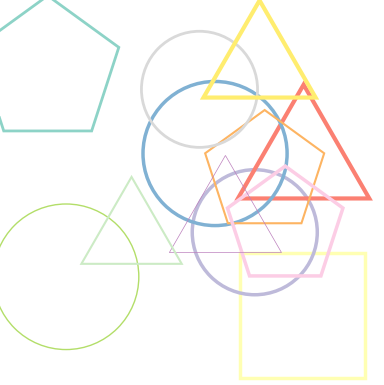[{"shape": "pentagon", "thickness": 2, "radius": 0.97, "center": [0.124, 0.817]}, {"shape": "square", "thickness": 2.5, "radius": 0.81, "center": [0.786, 0.181]}, {"shape": "circle", "thickness": 2.5, "radius": 0.81, "center": [0.662, 0.397]}, {"shape": "triangle", "thickness": 3, "radius": 0.99, "center": [0.789, 0.583]}, {"shape": "circle", "thickness": 2.5, "radius": 0.94, "center": [0.559, 0.601]}, {"shape": "pentagon", "thickness": 1.5, "radius": 0.81, "center": [0.687, 0.552]}, {"shape": "circle", "thickness": 1, "radius": 0.95, "center": [0.172, 0.281]}, {"shape": "pentagon", "thickness": 2.5, "radius": 0.79, "center": [0.741, 0.411]}, {"shape": "circle", "thickness": 2, "radius": 0.75, "center": [0.518, 0.768]}, {"shape": "triangle", "thickness": 0.5, "radius": 0.84, "center": [0.586, 0.428]}, {"shape": "triangle", "thickness": 1.5, "radius": 0.75, "center": [0.342, 0.39]}, {"shape": "triangle", "thickness": 3, "radius": 0.84, "center": [0.674, 0.831]}]